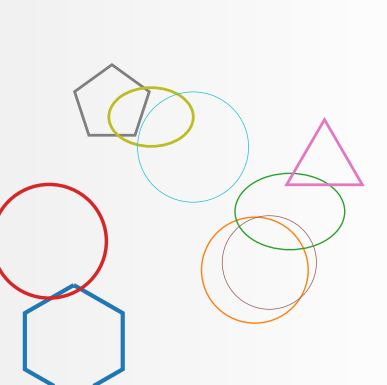[{"shape": "hexagon", "thickness": 3, "radius": 0.73, "center": [0.19, 0.114]}, {"shape": "circle", "thickness": 1, "radius": 0.69, "center": [0.658, 0.298]}, {"shape": "oval", "thickness": 1, "radius": 0.71, "center": [0.748, 0.451]}, {"shape": "circle", "thickness": 2.5, "radius": 0.74, "center": [0.127, 0.373]}, {"shape": "circle", "thickness": 0.5, "radius": 0.61, "center": [0.695, 0.318]}, {"shape": "triangle", "thickness": 2, "radius": 0.56, "center": [0.837, 0.576]}, {"shape": "pentagon", "thickness": 2, "radius": 0.51, "center": [0.289, 0.731]}, {"shape": "oval", "thickness": 2, "radius": 0.54, "center": [0.39, 0.696]}, {"shape": "circle", "thickness": 0.5, "radius": 0.72, "center": [0.498, 0.618]}]